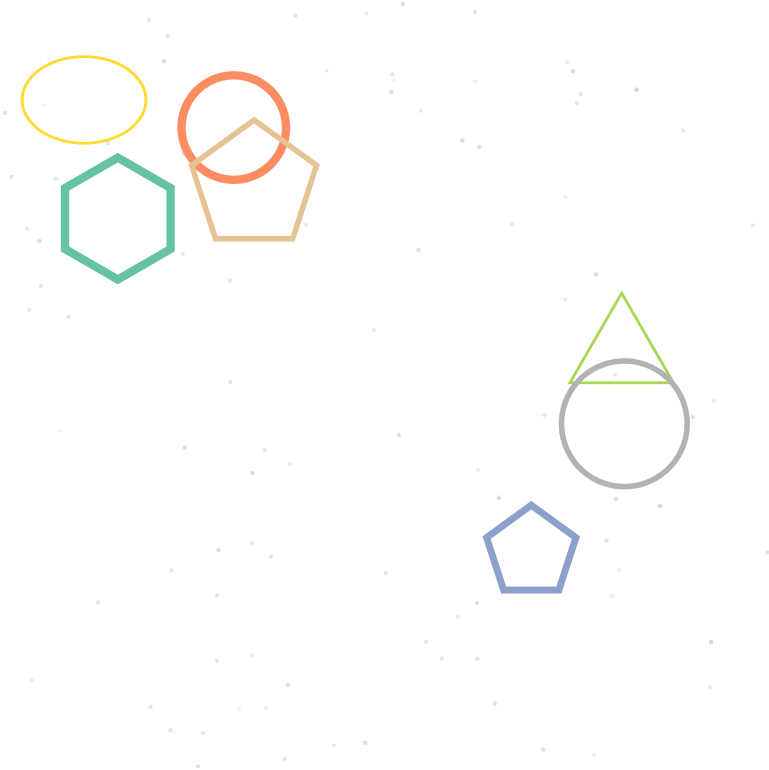[{"shape": "hexagon", "thickness": 3, "radius": 0.4, "center": [0.153, 0.716]}, {"shape": "circle", "thickness": 3, "radius": 0.34, "center": [0.304, 0.834]}, {"shape": "pentagon", "thickness": 2.5, "radius": 0.3, "center": [0.69, 0.283]}, {"shape": "triangle", "thickness": 1, "radius": 0.39, "center": [0.807, 0.542]}, {"shape": "oval", "thickness": 1, "radius": 0.4, "center": [0.109, 0.87]}, {"shape": "pentagon", "thickness": 2, "radius": 0.43, "center": [0.33, 0.759]}, {"shape": "circle", "thickness": 2, "radius": 0.41, "center": [0.811, 0.45]}]